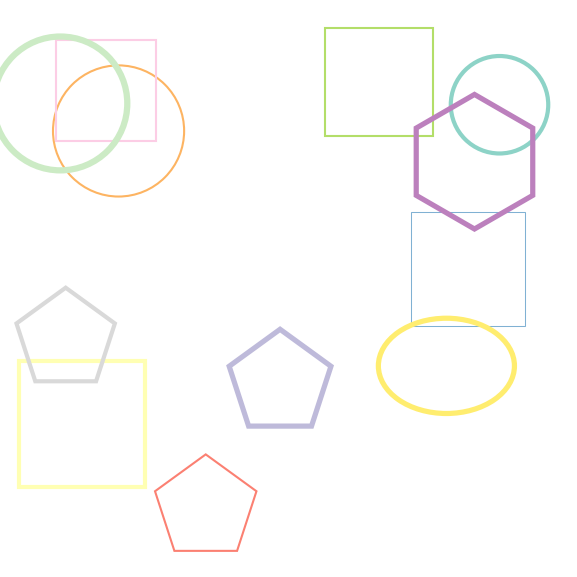[{"shape": "circle", "thickness": 2, "radius": 0.42, "center": [0.865, 0.818]}, {"shape": "square", "thickness": 2, "radius": 0.54, "center": [0.142, 0.265]}, {"shape": "pentagon", "thickness": 2.5, "radius": 0.46, "center": [0.485, 0.336]}, {"shape": "pentagon", "thickness": 1, "radius": 0.46, "center": [0.356, 0.12]}, {"shape": "square", "thickness": 0.5, "radius": 0.49, "center": [0.81, 0.533]}, {"shape": "circle", "thickness": 1, "radius": 0.57, "center": [0.205, 0.772]}, {"shape": "square", "thickness": 1, "radius": 0.47, "center": [0.656, 0.857]}, {"shape": "square", "thickness": 1, "radius": 0.44, "center": [0.183, 0.843]}, {"shape": "pentagon", "thickness": 2, "radius": 0.45, "center": [0.114, 0.411]}, {"shape": "hexagon", "thickness": 2.5, "radius": 0.58, "center": [0.822, 0.719]}, {"shape": "circle", "thickness": 3, "radius": 0.58, "center": [0.105, 0.82]}, {"shape": "oval", "thickness": 2.5, "radius": 0.59, "center": [0.773, 0.366]}]